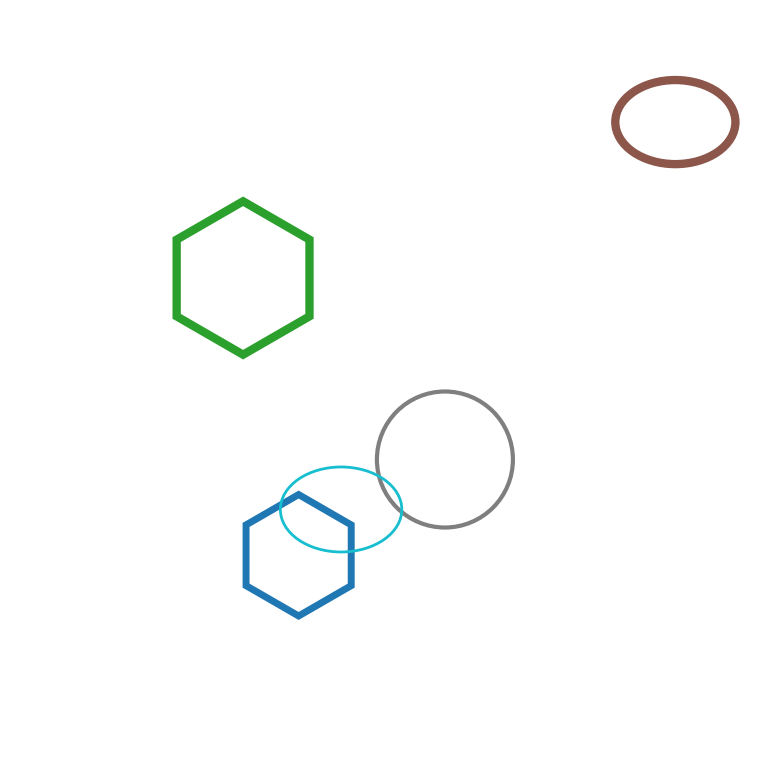[{"shape": "hexagon", "thickness": 2.5, "radius": 0.39, "center": [0.388, 0.279]}, {"shape": "hexagon", "thickness": 3, "radius": 0.5, "center": [0.316, 0.639]}, {"shape": "oval", "thickness": 3, "radius": 0.39, "center": [0.877, 0.841]}, {"shape": "circle", "thickness": 1.5, "radius": 0.44, "center": [0.578, 0.403]}, {"shape": "oval", "thickness": 1, "radius": 0.39, "center": [0.443, 0.338]}]